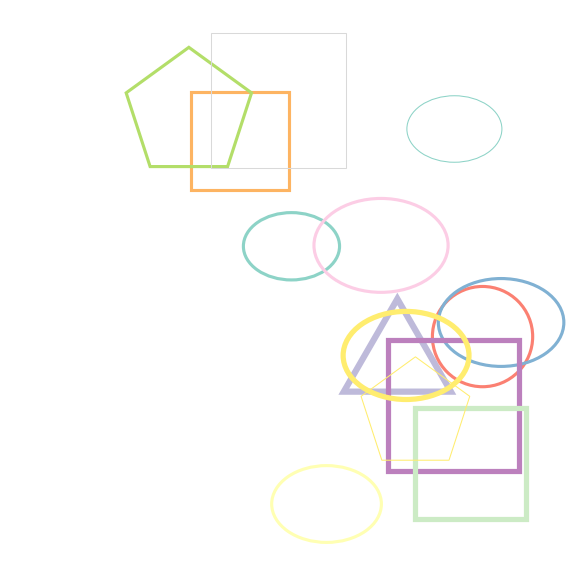[{"shape": "oval", "thickness": 0.5, "radius": 0.41, "center": [0.787, 0.776]}, {"shape": "oval", "thickness": 1.5, "radius": 0.42, "center": [0.505, 0.573]}, {"shape": "oval", "thickness": 1.5, "radius": 0.47, "center": [0.565, 0.126]}, {"shape": "triangle", "thickness": 3, "radius": 0.54, "center": [0.688, 0.374]}, {"shape": "circle", "thickness": 1.5, "radius": 0.43, "center": [0.836, 0.416]}, {"shape": "oval", "thickness": 1.5, "radius": 0.54, "center": [0.868, 0.441]}, {"shape": "square", "thickness": 1.5, "radius": 0.42, "center": [0.416, 0.755]}, {"shape": "pentagon", "thickness": 1.5, "radius": 0.57, "center": [0.327, 0.803]}, {"shape": "oval", "thickness": 1.5, "radius": 0.58, "center": [0.66, 0.574]}, {"shape": "square", "thickness": 0.5, "radius": 0.58, "center": [0.482, 0.825]}, {"shape": "square", "thickness": 2.5, "radius": 0.57, "center": [0.785, 0.297]}, {"shape": "square", "thickness": 2.5, "radius": 0.48, "center": [0.815, 0.197]}, {"shape": "oval", "thickness": 2.5, "radius": 0.54, "center": [0.703, 0.384]}, {"shape": "pentagon", "thickness": 0.5, "radius": 0.49, "center": [0.719, 0.282]}]